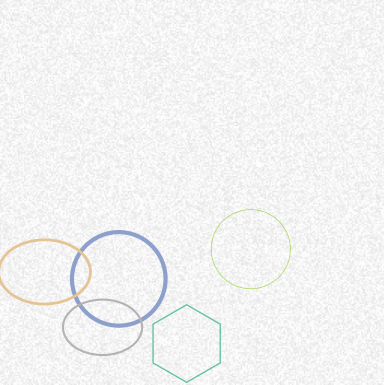[{"shape": "hexagon", "thickness": 1, "radius": 0.5, "center": [0.485, 0.108]}, {"shape": "circle", "thickness": 3, "radius": 0.61, "center": [0.309, 0.276]}, {"shape": "circle", "thickness": 0.5, "radius": 0.51, "center": [0.651, 0.353]}, {"shape": "oval", "thickness": 2, "radius": 0.6, "center": [0.116, 0.294]}, {"shape": "oval", "thickness": 1.5, "radius": 0.51, "center": [0.266, 0.15]}]